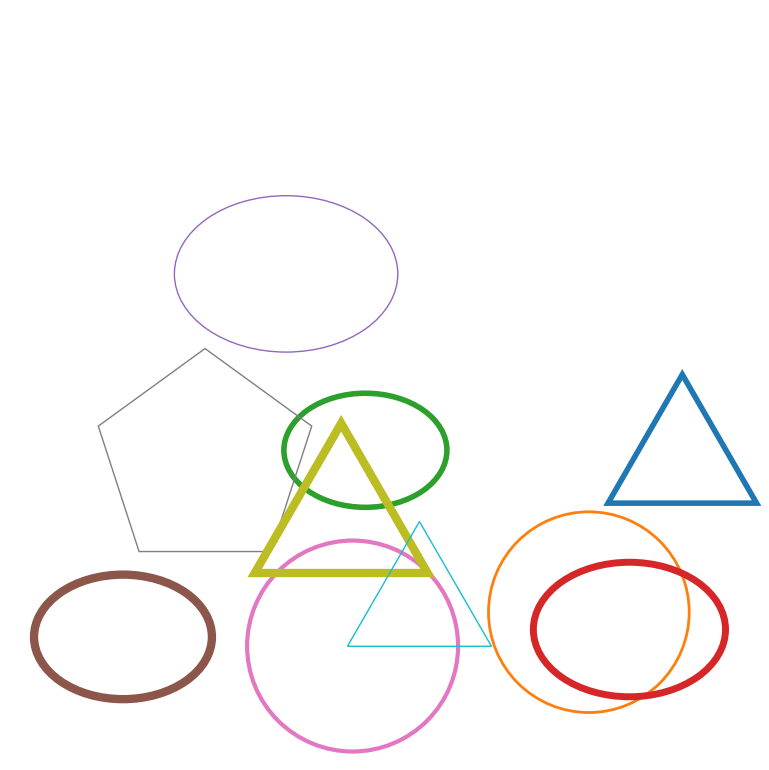[{"shape": "triangle", "thickness": 2, "radius": 0.56, "center": [0.886, 0.402]}, {"shape": "circle", "thickness": 1, "radius": 0.65, "center": [0.765, 0.205]}, {"shape": "oval", "thickness": 2, "radius": 0.53, "center": [0.475, 0.415]}, {"shape": "oval", "thickness": 2.5, "radius": 0.62, "center": [0.817, 0.182]}, {"shape": "oval", "thickness": 0.5, "radius": 0.73, "center": [0.372, 0.644]}, {"shape": "oval", "thickness": 3, "radius": 0.58, "center": [0.16, 0.173]}, {"shape": "circle", "thickness": 1.5, "radius": 0.69, "center": [0.458, 0.161]}, {"shape": "pentagon", "thickness": 0.5, "radius": 0.73, "center": [0.266, 0.402]}, {"shape": "triangle", "thickness": 3, "radius": 0.65, "center": [0.443, 0.321]}, {"shape": "triangle", "thickness": 0.5, "radius": 0.54, "center": [0.545, 0.215]}]